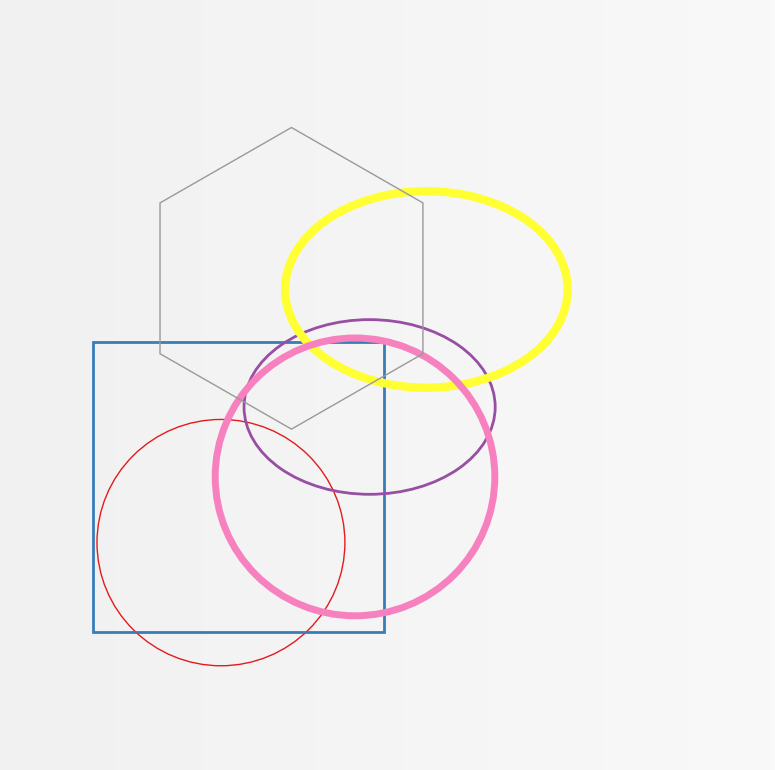[{"shape": "circle", "thickness": 0.5, "radius": 0.8, "center": [0.285, 0.295]}, {"shape": "square", "thickness": 1, "radius": 0.94, "center": [0.308, 0.368]}, {"shape": "oval", "thickness": 1, "radius": 0.81, "center": [0.477, 0.471]}, {"shape": "oval", "thickness": 3, "radius": 0.91, "center": [0.55, 0.624]}, {"shape": "circle", "thickness": 2.5, "radius": 0.9, "center": [0.458, 0.381]}, {"shape": "hexagon", "thickness": 0.5, "radius": 0.98, "center": [0.376, 0.639]}]